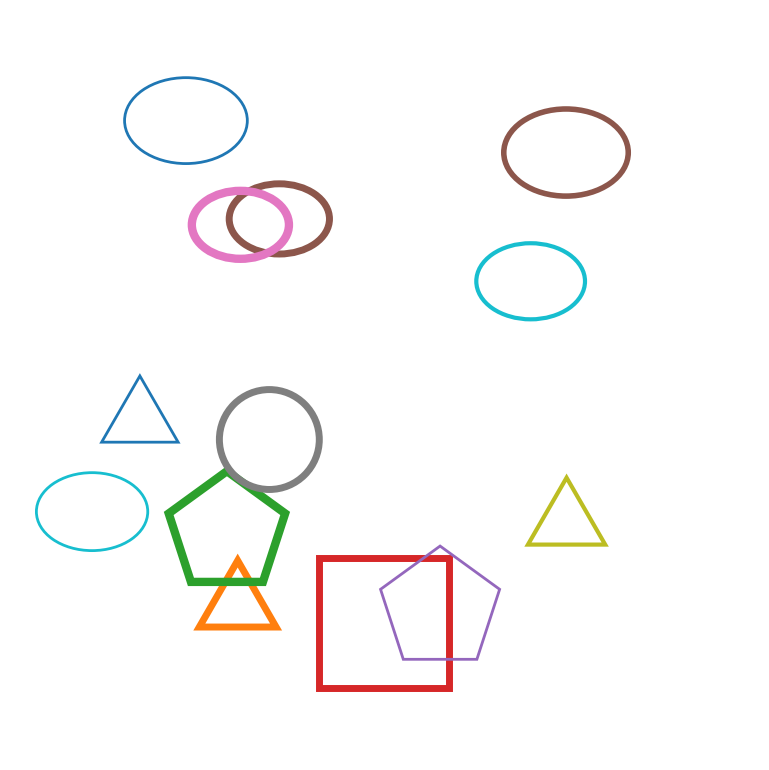[{"shape": "triangle", "thickness": 1, "radius": 0.29, "center": [0.182, 0.454]}, {"shape": "oval", "thickness": 1, "radius": 0.4, "center": [0.241, 0.843]}, {"shape": "triangle", "thickness": 2.5, "radius": 0.29, "center": [0.309, 0.214]}, {"shape": "pentagon", "thickness": 3, "radius": 0.4, "center": [0.295, 0.309]}, {"shape": "square", "thickness": 2.5, "radius": 0.42, "center": [0.499, 0.191]}, {"shape": "pentagon", "thickness": 1, "radius": 0.41, "center": [0.572, 0.21]}, {"shape": "oval", "thickness": 2, "radius": 0.4, "center": [0.735, 0.802]}, {"shape": "oval", "thickness": 2.5, "radius": 0.33, "center": [0.363, 0.716]}, {"shape": "oval", "thickness": 3, "radius": 0.32, "center": [0.312, 0.708]}, {"shape": "circle", "thickness": 2.5, "radius": 0.32, "center": [0.35, 0.429]}, {"shape": "triangle", "thickness": 1.5, "radius": 0.29, "center": [0.736, 0.322]}, {"shape": "oval", "thickness": 1, "radius": 0.36, "center": [0.12, 0.336]}, {"shape": "oval", "thickness": 1.5, "radius": 0.35, "center": [0.689, 0.635]}]